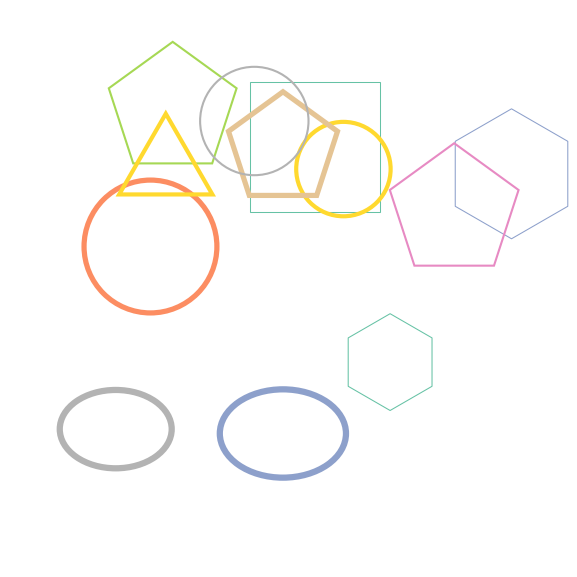[{"shape": "square", "thickness": 0.5, "radius": 0.56, "center": [0.545, 0.745]}, {"shape": "hexagon", "thickness": 0.5, "radius": 0.42, "center": [0.676, 0.372]}, {"shape": "circle", "thickness": 2.5, "radius": 0.58, "center": [0.261, 0.572]}, {"shape": "hexagon", "thickness": 0.5, "radius": 0.56, "center": [0.886, 0.698]}, {"shape": "oval", "thickness": 3, "radius": 0.55, "center": [0.49, 0.248]}, {"shape": "pentagon", "thickness": 1, "radius": 0.59, "center": [0.786, 0.634]}, {"shape": "pentagon", "thickness": 1, "radius": 0.58, "center": [0.299, 0.81]}, {"shape": "circle", "thickness": 2, "radius": 0.41, "center": [0.595, 0.706]}, {"shape": "triangle", "thickness": 2, "radius": 0.47, "center": [0.287, 0.709]}, {"shape": "pentagon", "thickness": 2.5, "radius": 0.5, "center": [0.49, 0.741]}, {"shape": "oval", "thickness": 3, "radius": 0.48, "center": [0.2, 0.256]}, {"shape": "circle", "thickness": 1, "radius": 0.47, "center": [0.44, 0.79]}]